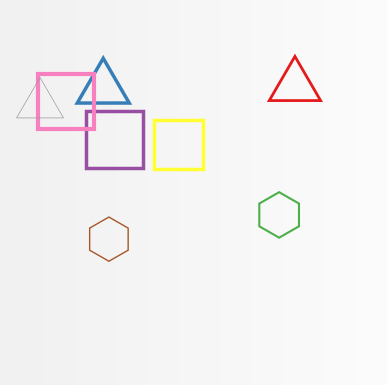[{"shape": "triangle", "thickness": 2, "radius": 0.38, "center": [0.761, 0.777]}, {"shape": "triangle", "thickness": 2.5, "radius": 0.39, "center": [0.266, 0.771]}, {"shape": "hexagon", "thickness": 1.5, "radius": 0.3, "center": [0.72, 0.442]}, {"shape": "square", "thickness": 2.5, "radius": 0.37, "center": [0.295, 0.638]}, {"shape": "square", "thickness": 2.5, "radius": 0.32, "center": [0.461, 0.625]}, {"shape": "hexagon", "thickness": 1, "radius": 0.29, "center": [0.281, 0.379]}, {"shape": "square", "thickness": 3, "radius": 0.36, "center": [0.171, 0.736]}, {"shape": "triangle", "thickness": 0.5, "radius": 0.35, "center": [0.103, 0.729]}]